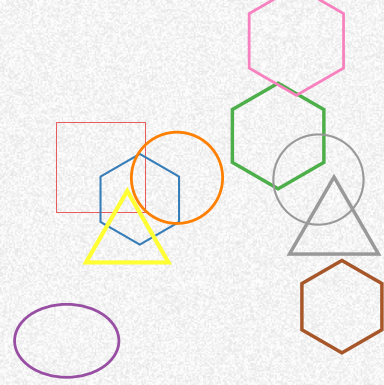[{"shape": "square", "thickness": 0.5, "radius": 0.58, "center": [0.261, 0.567]}, {"shape": "hexagon", "thickness": 1.5, "radius": 0.59, "center": [0.363, 0.482]}, {"shape": "hexagon", "thickness": 2.5, "radius": 0.69, "center": [0.722, 0.647]}, {"shape": "oval", "thickness": 2, "radius": 0.68, "center": [0.173, 0.115]}, {"shape": "circle", "thickness": 2, "radius": 0.59, "center": [0.46, 0.538]}, {"shape": "triangle", "thickness": 3, "radius": 0.62, "center": [0.33, 0.38]}, {"shape": "hexagon", "thickness": 2.5, "radius": 0.6, "center": [0.888, 0.203]}, {"shape": "hexagon", "thickness": 2, "radius": 0.71, "center": [0.77, 0.894]}, {"shape": "circle", "thickness": 1.5, "radius": 0.59, "center": [0.827, 0.534]}, {"shape": "triangle", "thickness": 2.5, "radius": 0.67, "center": [0.868, 0.407]}]